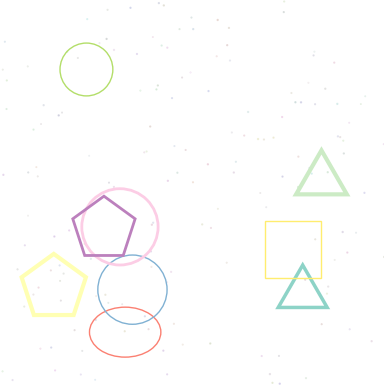[{"shape": "triangle", "thickness": 2.5, "radius": 0.37, "center": [0.786, 0.238]}, {"shape": "pentagon", "thickness": 3, "radius": 0.44, "center": [0.14, 0.253]}, {"shape": "oval", "thickness": 1, "radius": 0.46, "center": [0.325, 0.137]}, {"shape": "circle", "thickness": 1, "radius": 0.45, "center": [0.344, 0.248]}, {"shape": "circle", "thickness": 1, "radius": 0.34, "center": [0.224, 0.82]}, {"shape": "circle", "thickness": 2, "radius": 0.5, "center": [0.312, 0.411]}, {"shape": "pentagon", "thickness": 2, "radius": 0.43, "center": [0.27, 0.405]}, {"shape": "triangle", "thickness": 3, "radius": 0.38, "center": [0.835, 0.533]}, {"shape": "square", "thickness": 1, "radius": 0.37, "center": [0.761, 0.353]}]